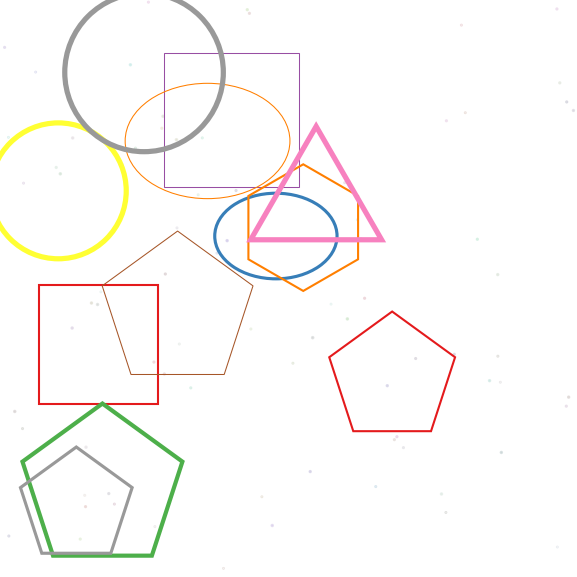[{"shape": "pentagon", "thickness": 1, "radius": 0.57, "center": [0.679, 0.345]}, {"shape": "square", "thickness": 1, "radius": 0.51, "center": [0.17, 0.402]}, {"shape": "oval", "thickness": 1.5, "radius": 0.53, "center": [0.478, 0.59]}, {"shape": "pentagon", "thickness": 2, "radius": 0.73, "center": [0.177, 0.155]}, {"shape": "square", "thickness": 0.5, "radius": 0.58, "center": [0.401, 0.791]}, {"shape": "oval", "thickness": 0.5, "radius": 0.71, "center": [0.359, 0.755]}, {"shape": "hexagon", "thickness": 1, "radius": 0.55, "center": [0.525, 0.605]}, {"shape": "circle", "thickness": 2.5, "radius": 0.59, "center": [0.101, 0.669]}, {"shape": "pentagon", "thickness": 0.5, "radius": 0.69, "center": [0.308, 0.462]}, {"shape": "triangle", "thickness": 2.5, "radius": 0.65, "center": [0.547, 0.649]}, {"shape": "pentagon", "thickness": 1.5, "radius": 0.51, "center": [0.132, 0.123]}, {"shape": "circle", "thickness": 2.5, "radius": 0.69, "center": [0.249, 0.874]}]